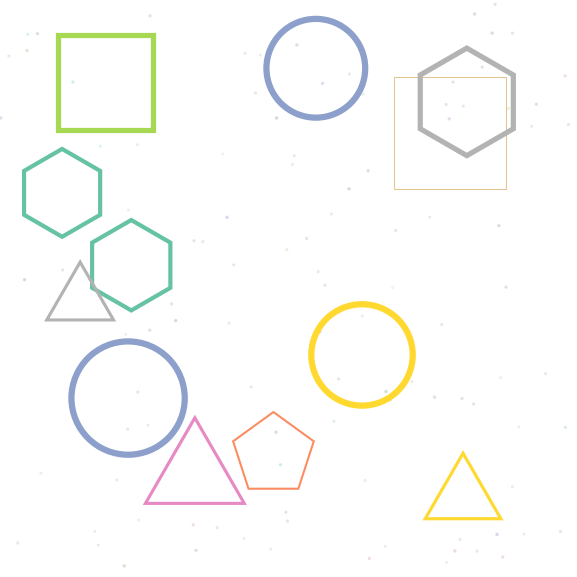[{"shape": "hexagon", "thickness": 2, "radius": 0.38, "center": [0.108, 0.665]}, {"shape": "hexagon", "thickness": 2, "radius": 0.39, "center": [0.227, 0.54]}, {"shape": "pentagon", "thickness": 1, "radius": 0.37, "center": [0.473, 0.212]}, {"shape": "circle", "thickness": 3, "radius": 0.43, "center": [0.547, 0.881]}, {"shape": "circle", "thickness": 3, "radius": 0.49, "center": [0.222, 0.31]}, {"shape": "triangle", "thickness": 1.5, "radius": 0.49, "center": [0.337, 0.177]}, {"shape": "square", "thickness": 2.5, "radius": 0.41, "center": [0.183, 0.855]}, {"shape": "triangle", "thickness": 1.5, "radius": 0.38, "center": [0.802, 0.139]}, {"shape": "circle", "thickness": 3, "radius": 0.44, "center": [0.627, 0.385]}, {"shape": "square", "thickness": 0.5, "radius": 0.48, "center": [0.78, 0.77]}, {"shape": "triangle", "thickness": 1.5, "radius": 0.33, "center": [0.139, 0.478]}, {"shape": "hexagon", "thickness": 2.5, "radius": 0.47, "center": [0.808, 0.823]}]